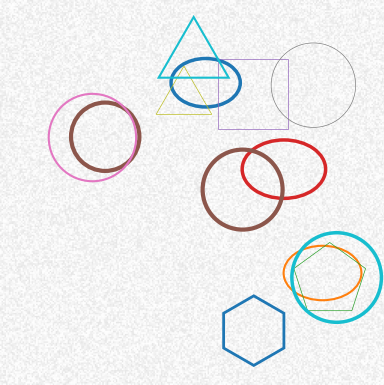[{"shape": "hexagon", "thickness": 2, "radius": 0.45, "center": [0.659, 0.141]}, {"shape": "oval", "thickness": 2.5, "radius": 0.45, "center": [0.534, 0.785]}, {"shape": "oval", "thickness": 1.5, "radius": 0.51, "center": [0.838, 0.291]}, {"shape": "pentagon", "thickness": 0.5, "radius": 0.49, "center": [0.856, 0.272]}, {"shape": "oval", "thickness": 2.5, "radius": 0.54, "center": [0.737, 0.561]}, {"shape": "square", "thickness": 0.5, "radius": 0.45, "center": [0.657, 0.756]}, {"shape": "circle", "thickness": 3, "radius": 0.44, "center": [0.273, 0.645]}, {"shape": "circle", "thickness": 3, "radius": 0.52, "center": [0.63, 0.507]}, {"shape": "circle", "thickness": 1.5, "radius": 0.57, "center": [0.24, 0.643]}, {"shape": "circle", "thickness": 0.5, "radius": 0.55, "center": [0.814, 0.779]}, {"shape": "triangle", "thickness": 0.5, "radius": 0.42, "center": [0.478, 0.745]}, {"shape": "triangle", "thickness": 1.5, "radius": 0.53, "center": [0.503, 0.851]}, {"shape": "circle", "thickness": 2.5, "radius": 0.58, "center": [0.874, 0.279]}]